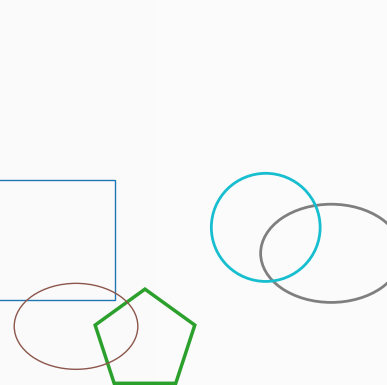[{"shape": "square", "thickness": 1, "radius": 0.78, "center": [0.14, 0.377]}, {"shape": "pentagon", "thickness": 2.5, "radius": 0.68, "center": [0.374, 0.114]}, {"shape": "oval", "thickness": 1, "radius": 0.8, "center": [0.196, 0.152]}, {"shape": "oval", "thickness": 2, "radius": 0.91, "center": [0.855, 0.342]}, {"shape": "circle", "thickness": 2, "radius": 0.7, "center": [0.686, 0.409]}]